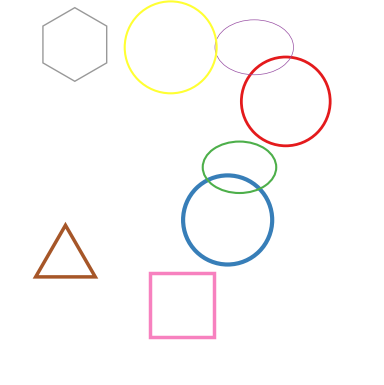[{"shape": "circle", "thickness": 2, "radius": 0.58, "center": [0.742, 0.737]}, {"shape": "circle", "thickness": 3, "radius": 0.58, "center": [0.591, 0.429]}, {"shape": "oval", "thickness": 1.5, "radius": 0.48, "center": [0.622, 0.565]}, {"shape": "oval", "thickness": 0.5, "radius": 0.51, "center": [0.66, 0.877]}, {"shape": "circle", "thickness": 1.5, "radius": 0.6, "center": [0.443, 0.877]}, {"shape": "triangle", "thickness": 2.5, "radius": 0.45, "center": [0.17, 0.326]}, {"shape": "square", "thickness": 2.5, "radius": 0.42, "center": [0.473, 0.207]}, {"shape": "hexagon", "thickness": 1, "radius": 0.48, "center": [0.194, 0.884]}]